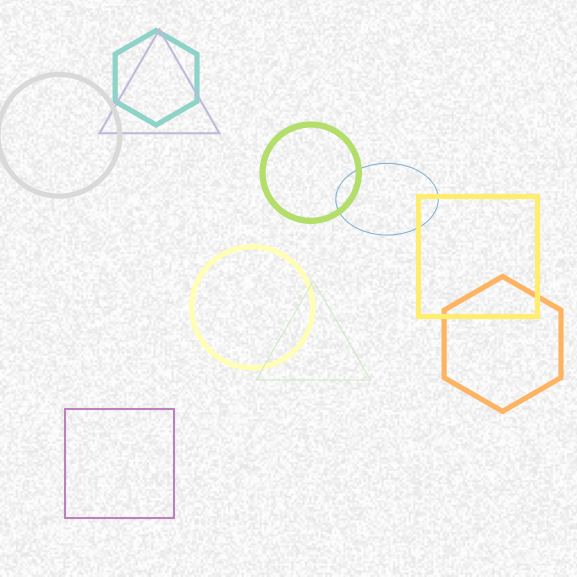[{"shape": "hexagon", "thickness": 2.5, "radius": 0.41, "center": [0.27, 0.864]}, {"shape": "circle", "thickness": 2.5, "radius": 0.52, "center": [0.437, 0.467]}, {"shape": "triangle", "thickness": 1, "radius": 0.6, "center": [0.276, 0.828]}, {"shape": "oval", "thickness": 0.5, "radius": 0.44, "center": [0.67, 0.654]}, {"shape": "hexagon", "thickness": 2.5, "radius": 0.58, "center": [0.87, 0.404]}, {"shape": "circle", "thickness": 3, "radius": 0.42, "center": [0.538, 0.7]}, {"shape": "circle", "thickness": 2.5, "radius": 0.53, "center": [0.102, 0.765]}, {"shape": "square", "thickness": 1, "radius": 0.47, "center": [0.207, 0.197]}, {"shape": "triangle", "thickness": 0.5, "radius": 0.57, "center": [0.543, 0.398]}, {"shape": "square", "thickness": 2.5, "radius": 0.52, "center": [0.827, 0.557]}]